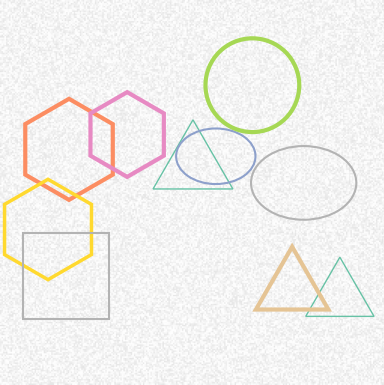[{"shape": "triangle", "thickness": 1, "radius": 0.51, "center": [0.883, 0.23]}, {"shape": "triangle", "thickness": 1, "radius": 0.6, "center": [0.501, 0.569]}, {"shape": "hexagon", "thickness": 3, "radius": 0.66, "center": [0.179, 0.612]}, {"shape": "oval", "thickness": 1.5, "radius": 0.52, "center": [0.561, 0.594]}, {"shape": "hexagon", "thickness": 3, "radius": 0.55, "center": [0.33, 0.651]}, {"shape": "circle", "thickness": 3, "radius": 0.61, "center": [0.655, 0.779]}, {"shape": "hexagon", "thickness": 2.5, "radius": 0.65, "center": [0.125, 0.404]}, {"shape": "triangle", "thickness": 3, "radius": 0.54, "center": [0.759, 0.25]}, {"shape": "square", "thickness": 1.5, "radius": 0.56, "center": [0.171, 0.283]}, {"shape": "oval", "thickness": 1.5, "radius": 0.68, "center": [0.789, 0.525]}]